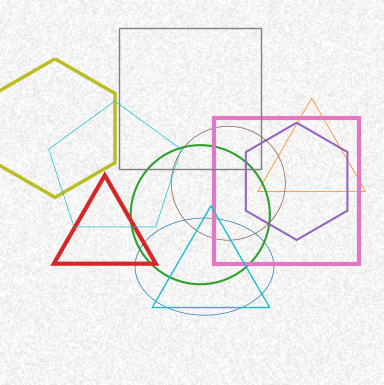[{"shape": "oval", "thickness": 0.5, "radius": 0.9, "center": [0.531, 0.307]}, {"shape": "triangle", "thickness": 0.5, "radius": 0.81, "center": [0.81, 0.583]}, {"shape": "circle", "thickness": 1.5, "radius": 0.9, "center": [0.52, 0.442]}, {"shape": "triangle", "thickness": 3, "radius": 0.76, "center": [0.272, 0.392]}, {"shape": "hexagon", "thickness": 1.5, "radius": 0.76, "center": [0.77, 0.529]}, {"shape": "circle", "thickness": 0.5, "radius": 0.74, "center": [0.593, 0.524]}, {"shape": "square", "thickness": 3, "radius": 0.94, "center": [0.744, 0.504]}, {"shape": "square", "thickness": 1, "radius": 0.92, "center": [0.493, 0.744]}, {"shape": "hexagon", "thickness": 2.5, "radius": 0.9, "center": [0.143, 0.667]}, {"shape": "pentagon", "thickness": 0.5, "radius": 0.9, "center": [0.298, 0.557]}, {"shape": "triangle", "thickness": 1, "radius": 0.88, "center": [0.548, 0.289]}]